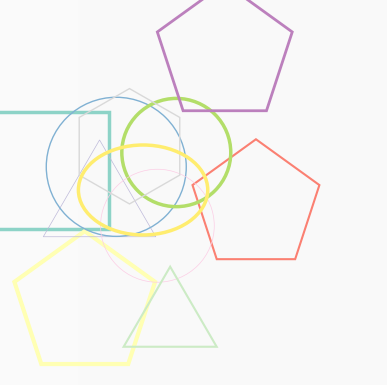[{"shape": "square", "thickness": 2.5, "radius": 0.76, "center": [0.129, 0.556]}, {"shape": "pentagon", "thickness": 3, "radius": 0.95, "center": [0.219, 0.209]}, {"shape": "triangle", "thickness": 0.5, "radius": 0.84, "center": [0.257, 0.469]}, {"shape": "pentagon", "thickness": 1.5, "radius": 0.86, "center": [0.661, 0.466]}, {"shape": "circle", "thickness": 1, "radius": 0.9, "center": [0.3, 0.567]}, {"shape": "circle", "thickness": 2.5, "radius": 0.7, "center": [0.455, 0.604]}, {"shape": "circle", "thickness": 0.5, "radius": 0.73, "center": [0.406, 0.414]}, {"shape": "hexagon", "thickness": 1, "radius": 0.75, "center": [0.334, 0.62]}, {"shape": "pentagon", "thickness": 2, "radius": 0.92, "center": [0.58, 0.86]}, {"shape": "triangle", "thickness": 1.5, "radius": 0.69, "center": [0.439, 0.169]}, {"shape": "oval", "thickness": 2.5, "radius": 0.83, "center": [0.369, 0.507]}]